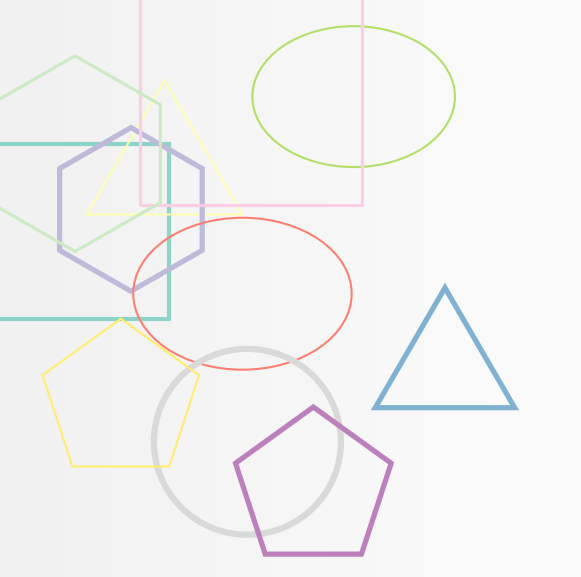[{"shape": "square", "thickness": 2, "radius": 0.76, "center": [0.139, 0.598]}, {"shape": "triangle", "thickness": 1, "radius": 0.77, "center": [0.283, 0.705]}, {"shape": "hexagon", "thickness": 2.5, "radius": 0.71, "center": [0.225, 0.636]}, {"shape": "oval", "thickness": 1, "radius": 0.94, "center": [0.417, 0.491]}, {"shape": "triangle", "thickness": 2.5, "radius": 0.69, "center": [0.766, 0.362]}, {"shape": "oval", "thickness": 1, "radius": 0.87, "center": [0.608, 0.832]}, {"shape": "square", "thickness": 1.5, "radius": 0.96, "center": [0.432, 0.837]}, {"shape": "circle", "thickness": 3, "radius": 0.8, "center": [0.426, 0.234]}, {"shape": "pentagon", "thickness": 2.5, "radius": 0.7, "center": [0.539, 0.154]}, {"shape": "hexagon", "thickness": 1.5, "radius": 0.85, "center": [0.129, 0.733]}, {"shape": "pentagon", "thickness": 1, "radius": 0.71, "center": [0.208, 0.306]}]